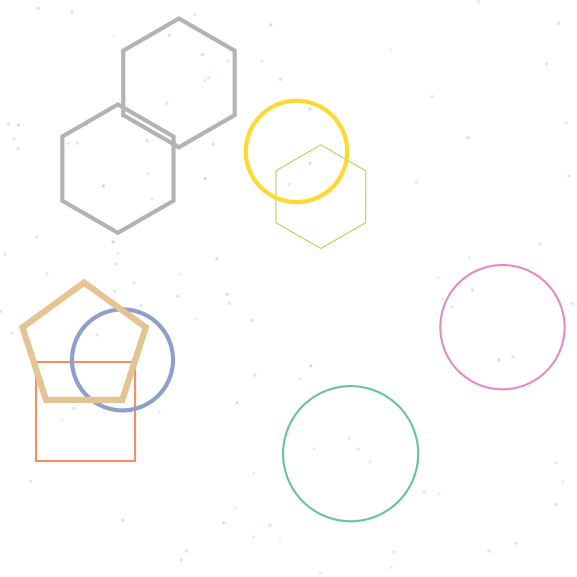[{"shape": "circle", "thickness": 1, "radius": 0.59, "center": [0.607, 0.214]}, {"shape": "square", "thickness": 1, "radius": 0.43, "center": [0.148, 0.286]}, {"shape": "circle", "thickness": 2, "radius": 0.44, "center": [0.212, 0.376]}, {"shape": "circle", "thickness": 1, "radius": 0.54, "center": [0.87, 0.433]}, {"shape": "hexagon", "thickness": 0.5, "radius": 0.45, "center": [0.556, 0.659]}, {"shape": "circle", "thickness": 2, "radius": 0.44, "center": [0.513, 0.737]}, {"shape": "pentagon", "thickness": 3, "radius": 0.56, "center": [0.146, 0.397]}, {"shape": "hexagon", "thickness": 2, "radius": 0.56, "center": [0.31, 0.856]}, {"shape": "hexagon", "thickness": 2, "radius": 0.56, "center": [0.204, 0.707]}]